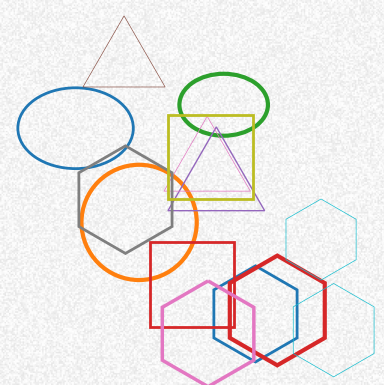[{"shape": "hexagon", "thickness": 2, "radius": 0.62, "center": [0.664, 0.185]}, {"shape": "oval", "thickness": 2, "radius": 0.75, "center": [0.196, 0.667]}, {"shape": "circle", "thickness": 3, "radius": 0.75, "center": [0.361, 0.422]}, {"shape": "oval", "thickness": 3, "radius": 0.57, "center": [0.581, 0.728]}, {"shape": "square", "thickness": 2, "radius": 0.55, "center": [0.499, 0.261]}, {"shape": "hexagon", "thickness": 3, "radius": 0.71, "center": [0.72, 0.194]}, {"shape": "triangle", "thickness": 1, "radius": 0.72, "center": [0.562, 0.525]}, {"shape": "triangle", "thickness": 0.5, "radius": 0.62, "center": [0.322, 0.836]}, {"shape": "hexagon", "thickness": 2.5, "radius": 0.69, "center": [0.54, 0.133]}, {"shape": "triangle", "thickness": 0.5, "radius": 0.65, "center": [0.538, 0.568]}, {"shape": "hexagon", "thickness": 2, "radius": 0.7, "center": [0.326, 0.481]}, {"shape": "square", "thickness": 2, "radius": 0.55, "center": [0.547, 0.592]}, {"shape": "hexagon", "thickness": 0.5, "radius": 0.53, "center": [0.834, 0.378]}, {"shape": "hexagon", "thickness": 0.5, "radius": 0.61, "center": [0.867, 0.142]}]